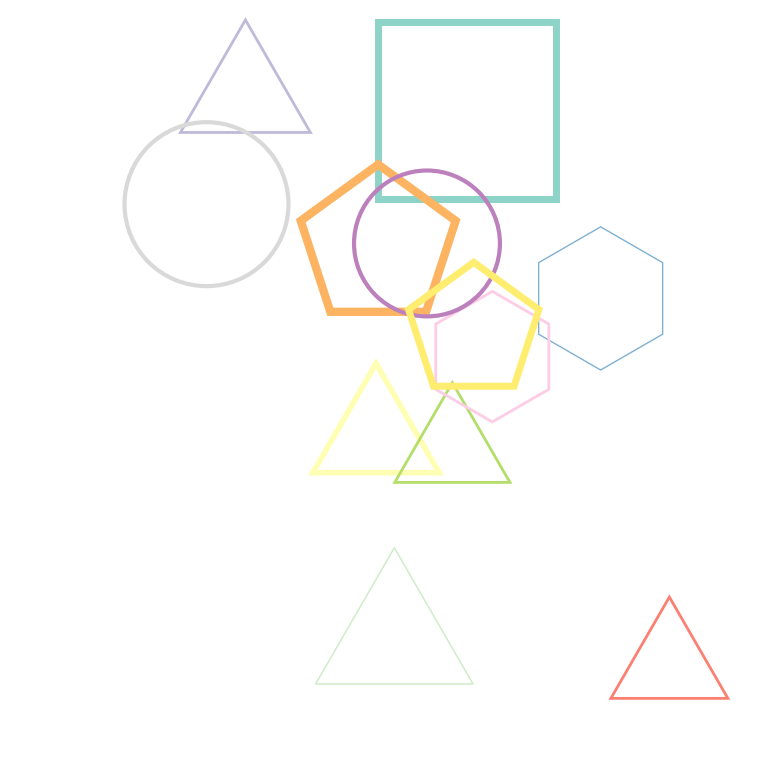[{"shape": "square", "thickness": 2.5, "radius": 0.58, "center": [0.606, 0.857]}, {"shape": "triangle", "thickness": 2, "radius": 0.47, "center": [0.488, 0.433]}, {"shape": "triangle", "thickness": 1, "radius": 0.49, "center": [0.319, 0.877]}, {"shape": "triangle", "thickness": 1, "radius": 0.44, "center": [0.869, 0.137]}, {"shape": "hexagon", "thickness": 0.5, "radius": 0.46, "center": [0.78, 0.612]}, {"shape": "pentagon", "thickness": 3, "radius": 0.53, "center": [0.491, 0.681]}, {"shape": "triangle", "thickness": 1, "radius": 0.43, "center": [0.587, 0.417]}, {"shape": "hexagon", "thickness": 1, "radius": 0.42, "center": [0.639, 0.537]}, {"shape": "circle", "thickness": 1.5, "radius": 0.53, "center": [0.268, 0.735]}, {"shape": "circle", "thickness": 1.5, "radius": 0.47, "center": [0.555, 0.684]}, {"shape": "triangle", "thickness": 0.5, "radius": 0.59, "center": [0.512, 0.171]}, {"shape": "pentagon", "thickness": 2.5, "radius": 0.45, "center": [0.615, 0.57]}]